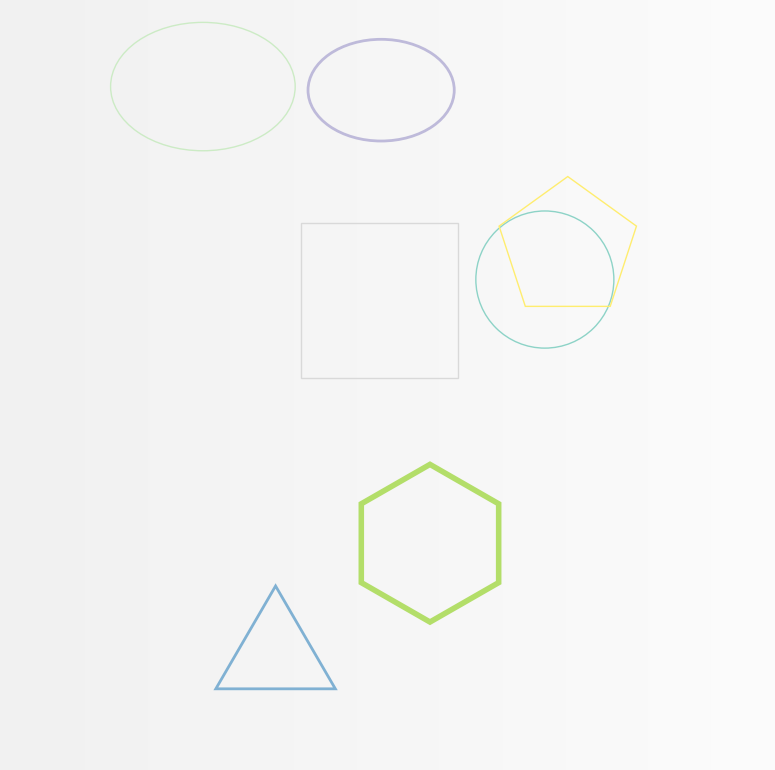[{"shape": "circle", "thickness": 0.5, "radius": 0.45, "center": [0.703, 0.637]}, {"shape": "oval", "thickness": 1, "radius": 0.47, "center": [0.492, 0.883]}, {"shape": "triangle", "thickness": 1, "radius": 0.45, "center": [0.356, 0.15]}, {"shape": "hexagon", "thickness": 2, "radius": 0.51, "center": [0.555, 0.295]}, {"shape": "square", "thickness": 0.5, "radius": 0.51, "center": [0.489, 0.61]}, {"shape": "oval", "thickness": 0.5, "radius": 0.6, "center": [0.262, 0.888]}, {"shape": "pentagon", "thickness": 0.5, "radius": 0.47, "center": [0.733, 0.678]}]